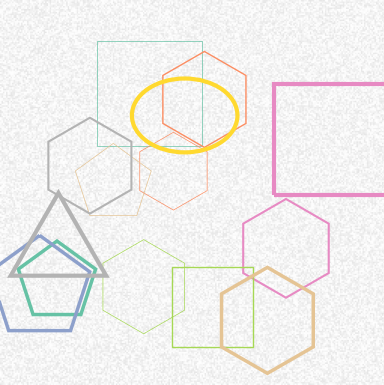[{"shape": "square", "thickness": 0.5, "radius": 0.68, "center": [0.389, 0.756]}, {"shape": "pentagon", "thickness": 2.5, "radius": 0.53, "center": [0.148, 0.268]}, {"shape": "hexagon", "thickness": 0.5, "radius": 0.51, "center": [0.451, 0.555]}, {"shape": "hexagon", "thickness": 1, "radius": 0.62, "center": [0.531, 0.742]}, {"shape": "pentagon", "thickness": 2.5, "radius": 0.68, "center": [0.103, 0.252]}, {"shape": "square", "thickness": 3, "radius": 0.72, "center": [0.857, 0.637]}, {"shape": "hexagon", "thickness": 1.5, "radius": 0.64, "center": [0.743, 0.355]}, {"shape": "hexagon", "thickness": 0.5, "radius": 0.61, "center": [0.373, 0.255]}, {"shape": "square", "thickness": 1, "radius": 0.52, "center": [0.552, 0.203]}, {"shape": "oval", "thickness": 3, "radius": 0.69, "center": [0.48, 0.7]}, {"shape": "pentagon", "thickness": 0.5, "radius": 0.52, "center": [0.294, 0.524]}, {"shape": "hexagon", "thickness": 2.5, "radius": 0.69, "center": [0.695, 0.168]}, {"shape": "hexagon", "thickness": 1.5, "radius": 0.62, "center": [0.233, 0.57]}, {"shape": "triangle", "thickness": 3, "radius": 0.72, "center": [0.152, 0.356]}]